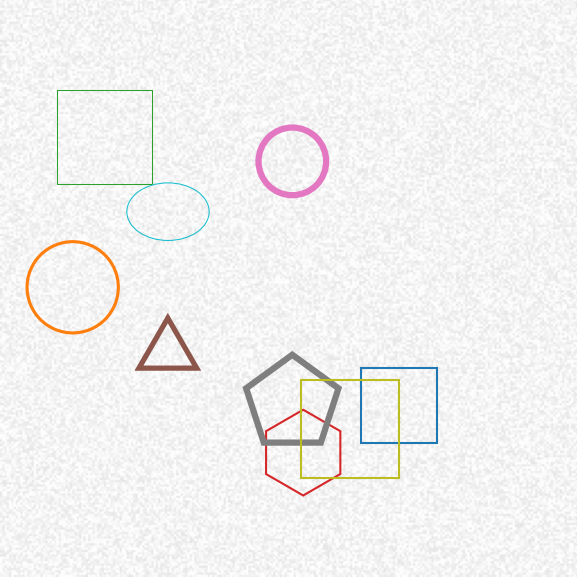[{"shape": "square", "thickness": 1, "radius": 0.33, "center": [0.691, 0.297]}, {"shape": "circle", "thickness": 1.5, "radius": 0.4, "center": [0.126, 0.502]}, {"shape": "square", "thickness": 0.5, "radius": 0.41, "center": [0.181, 0.761]}, {"shape": "hexagon", "thickness": 1, "radius": 0.37, "center": [0.525, 0.215]}, {"shape": "triangle", "thickness": 2.5, "radius": 0.29, "center": [0.291, 0.391]}, {"shape": "circle", "thickness": 3, "radius": 0.29, "center": [0.506, 0.72]}, {"shape": "pentagon", "thickness": 3, "radius": 0.42, "center": [0.506, 0.301]}, {"shape": "square", "thickness": 1, "radius": 0.43, "center": [0.607, 0.257]}, {"shape": "oval", "thickness": 0.5, "radius": 0.36, "center": [0.291, 0.633]}]